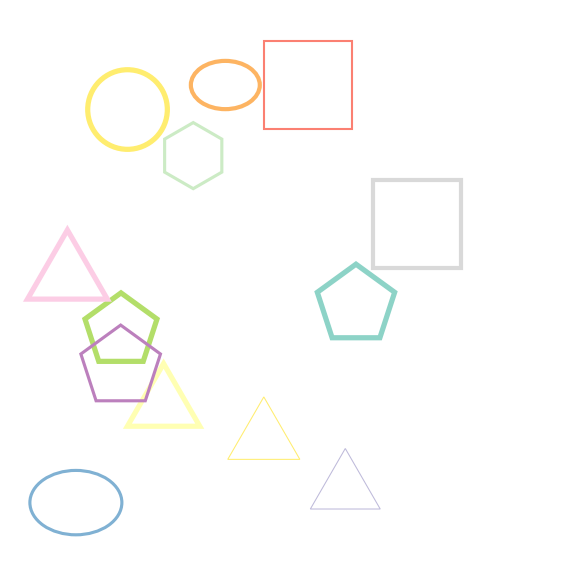[{"shape": "pentagon", "thickness": 2.5, "radius": 0.35, "center": [0.616, 0.471]}, {"shape": "triangle", "thickness": 2.5, "radius": 0.36, "center": [0.283, 0.297]}, {"shape": "triangle", "thickness": 0.5, "radius": 0.35, "center": [0.598, 0.153]}, {"shape": "square", "thickness": 1, "radius": 0.38, "center": [0.533, 0.851]}, {"shape": "oval", "thickness": 1.5, "radius": 0.4, "center": [0.131, 0.129]}, {"shape": "oval", "thickness": 2, "radius": 0.3, "center": [0.39, 0.852]}, {"shape": "pentagon", "thickness": 2.5, "radius": 0.33, "center": [0.209, 0.426]}, {"shape": "triangle", "thickness": 2.5, "radius": 0.4, "center": [0.117, 0.521]}, {"shape": "square", "thickness": 2, "radius": 0.38, "center": [0.721, 0.612]}, {"shape": "pentagon", "thickness": 1.5, "radius": 0.36, "center": [0.209, 0.364]}, {"shape": "hexagon", "thickness": 1.5, "radius": 0.29, "center": [0.335, 0.73]}, {"shape": "triangle", "thickness": 0.5, "radius": 0.36, "center": [0.457, 0.24]}, {"shape": "circle", "thickness": 2.5, "radius": 0.34, "center": [0.221, 0.809]}]